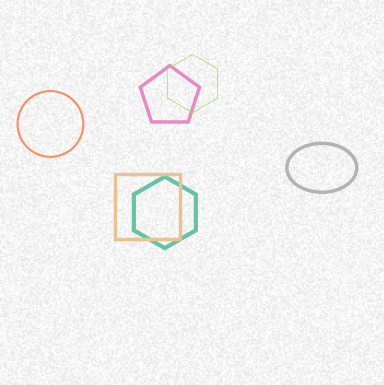[{"shape": "hexagon", "thickness": 3, "radius": 0.46, "center": [0.428, 0.448]}, {"shape": "circle", "thickness": 1.5, "radius": 0.43, "center": [0.131, 0.678]}, {"shape": "pentagon", "thickness": 2.5, "radius": 0.4, "center": [0.441, 0.749]}, {"shape": "hexagon", "thickness": 0.5, "radius": 0.38, "center": [0.5, 0.783]}, {"shape": "square", "thickness": 2.5, "radius": 0.42, "center": [0.382, 0.464]}, {"shape": "oval", "thickness": 2.5, "radius": 0.45, "center": [0.836, 0.564]}]